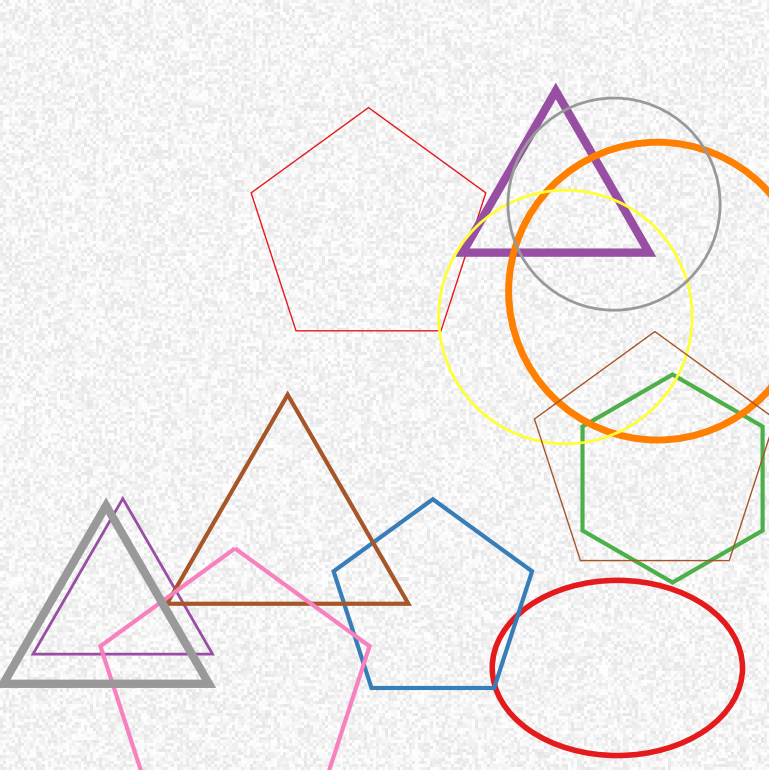[{"shape": "pentagon", "thickness": 0.5, "radius": 0.8, "center": [0.479, 0.7]}, {"shape": "oval", "thickness": 2, "radius": 0.81, "center": [0.802, 0.133]}, {"shape": "pentagon", "thickness": 1.5, "radius": 0.68, "center": [0.562, 0.216]}, {"shape": "hexagon", "thickness": 1.5, "radius": 0.68, "center": [0.873, 0.379]}, {"shape": "triangle", "thickness": 3, "radius": 0.7, "center": [0.722, 0.742]}, {"shape": "triangle", "thickness": 1, "radius": 0.67, "center": [0.159, 0.218]}, {"shape": "circle", "thickness": 2.5, "radius": 0.97, "center": [0.854, 0.622]}, {"shape": "circle", "thickness": 1, "radius": 0.82, "center": [0.734, 0.588]}, {"shape": "pentagon", "thickness": 0.5, "radius": 0.82, "center": [0.85, 0.405]}, {"shape": "triangle", "thickness": 1.5, "radius": 0.91, "center": [0.374, 0.306]}, {"shape": "pentagon", "thickness": 1.5, "radius": 0.92, "center": [0.305, 0.104]}, {"shape": "circle", "thickness": 1, "radius": 0.69, "center": [0.797, 0.735]}, {"shape": "triangle", "thickness": 3, "radius": 0.77, "center": [0.138, 0.189]}]